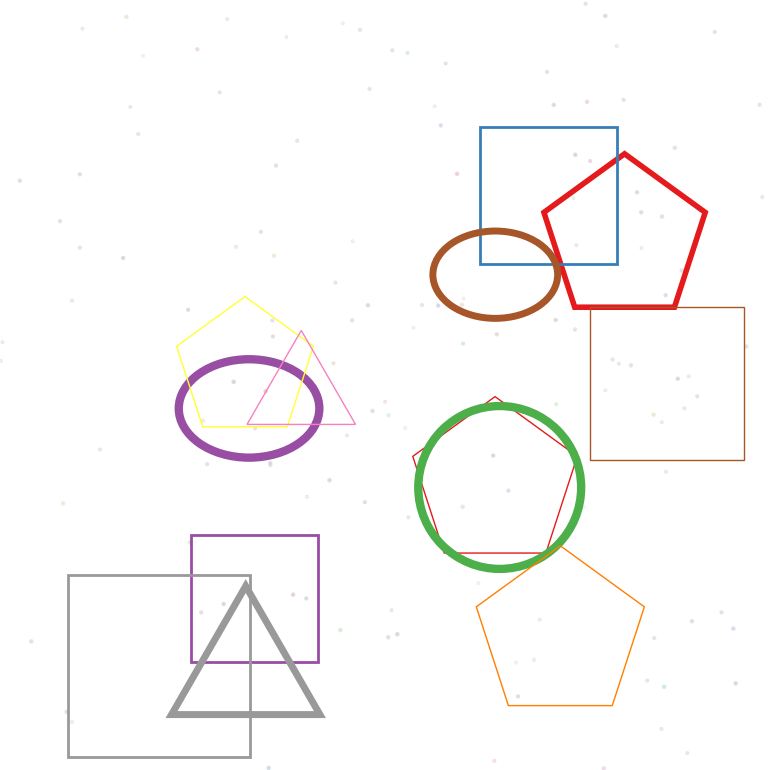[{"shape": "pentagon", "thickness": 2, "radius": 0.55, "center": [0.811, 0.69]}, {"shape": "pentagon", "thickness": 0.5, "radius": 0.56, "center": [0.643, 0.373]}, {"shape": "square", "thickness": 1, "radius": 0.45, "center": [0.713, 0.746]}, {"shape": "circle", "thickness": 3, "radius": 0.53, "center": [0.649, 0.367]}, {"shape": "oval", "thickness": 3, "radius": 0.46, "center": [0.323, 0.47]}, {"shape": "square", "thickness": 1, "radius": 0.41, "center": [0.331, 0.222]}, {"shape": "pentagon", "thickness": 0.5, "radius": 0.57, "center": [0.728, 0.176]}, {"shape": "pentagon", "thickness": 0.5, "radius": 0.47, "center": [0.318, 0.521]}, {"shape": "oval", "thickness": 2.5, "radius": 0.41, "center": [0.643, 0.643]}, {"shape": "square", "thickness": 0.5, "radius": 0.5, "center": [0.866, 0.502]}, {"shape": "triangle", "thickness": 0.5, "radius": 0.41, "center": [0.391, 0.489]}, {"shape": "square", "thickness": 1, "radius": 0.59, "center": [0.207, 0.135]}, {"shape": "triangle", "thickness": 2.5, "radius": 0.56, "center": [0.319, 0.128]}]